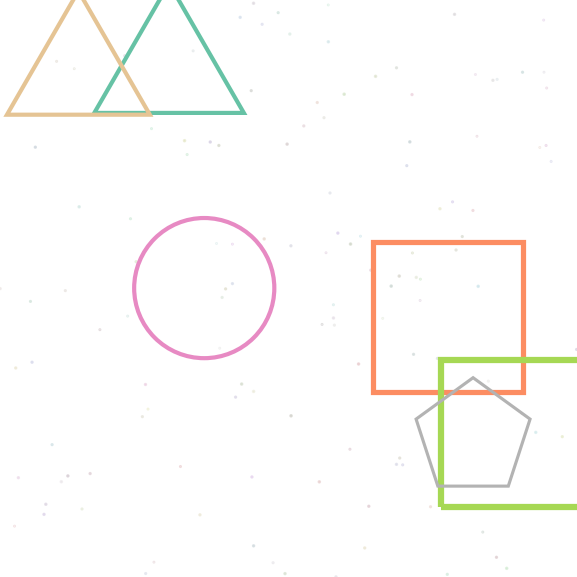[{"shape": "triangle", "thickness": 2, "radius": 0.75, "center": [0.293, 0.878]}, {"shape": "square", "thickness": 2.5, "radius": 0.65, "center": [0.776, 0.45]}, {"shape": "circle", "thickness": 2, "radius": 0.61, "center": [0.354, 0.5]}, {"shape": "square", "thickness": 3, "radius": 0.64, "center": [0.89, 0.248]}, {"shape": "triangle", "thickness": 2, "radius": 0.71, "center": [0.136, 0.872]}, {"shape": "pentagon", "thickness": 1.5, "radius": 0.52, "center": [0.819, 0.241]}]